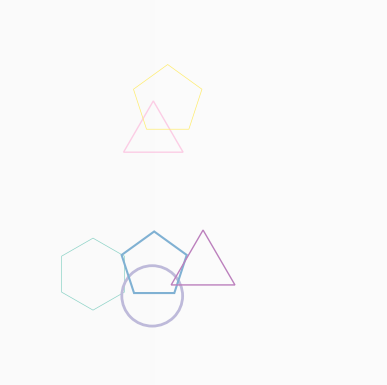[{"shape": "hexagon", "thickness": 0.5, "radius": 0.47, "center": [0.24, 0.288]}, {"shape": "circle", "thickness": 2, "radius": 0.39, "center": [0.393, 0.231]}, {"shape": "pentagon", "thickness": 1.5, "radius": 0.44, "center": [0.398, 0.31]}, {"shape": "triangle", "thickness": 1, "radius": 0.44, "center": [0.396, 0.649]}, {"shape": "triangle", "thickness": 1, "radius": 0.47, "center": [0.524, 0.307]}, {"shape": "pentagon", "thickness": 0.5, "radius": 0.46, "center": [0.433, 0.74]}]